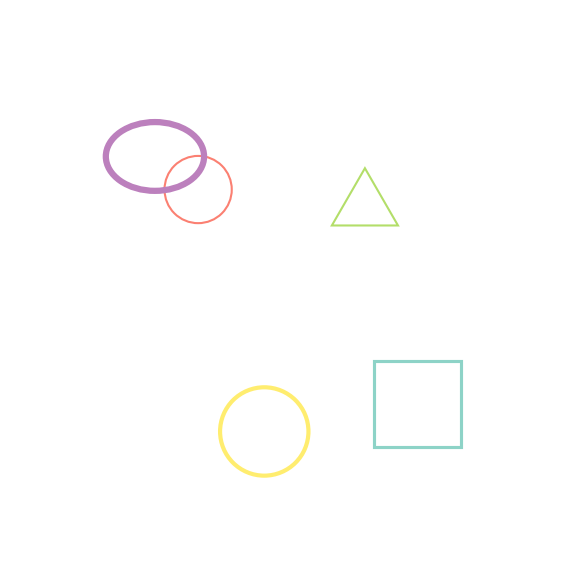[{"shape": "square", "thickness": 1.5, "radius": 0.38, "center": [0.723, 0.3]}, {"shape": "circle", "thickness": 1, "radius": 0.29, "center": [0.343, 0.671]}, {"shape": "triangle", "thickness": 1, "radius": 0.33, "center": [0.632, 0.642]}, {"shape": "oval", "thickness": 3, "radius": 0.43, "center": [0.268, 0.728]}, {"shape": "circle", "thickness": 2, "radius": 0.38, "center": [0.458, 0.252]}]